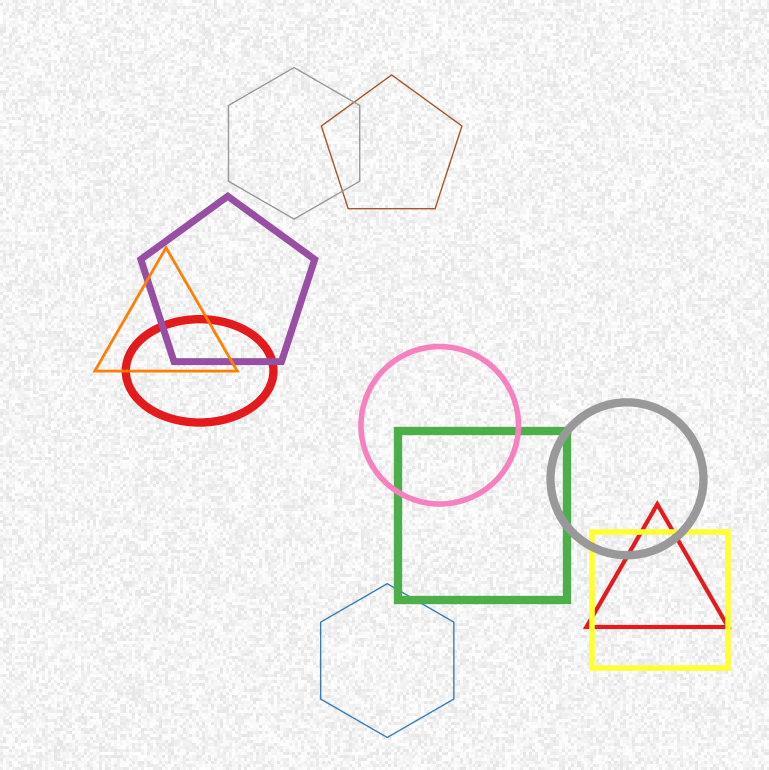[{"shape": "oval", "thickness": 3, "radius": 0.48, "center": [0.259, 0.518]}, {"shape": "triangle", "thickness": 1.5, "radius": 0.53, "center": [0.854, 0.239]}, {"shape": "hexagon", "thickness": 0.5, "radius": 0.5, "center": [0.503, 0.142]}, {"shape": "square", "thickness": 3, "radius": 0.55, "center": [0.627, 0.331]}, {"shape": "pentagon", "thickness": 2.5, "radius": 0.59, "center": [0.296, 0.626]}, {"shape": "triangle", "thickness": 1, "radius": 0.53, "center": [0.216, 0.571]}, {"shape": "square", "thickness": 2, "radius": 0.44, "center": [0.857, 0.221]}, {"shape": "pentagon", "thickness": 0.5, "radius": 0.48, "center": [0.509, 0.807]}, {"shape": "circle", "thickness": 2, "radius": 0.51, "center": [0.571, 0.448]}, {"shape": "hexagon", "thickness": 0.5, "radius": 0.49, "center": [0.382, 0.814]}, {"shape": "circle", "thickness": 3, "radius": 0.5, "center": [0.814, 0.378]}]